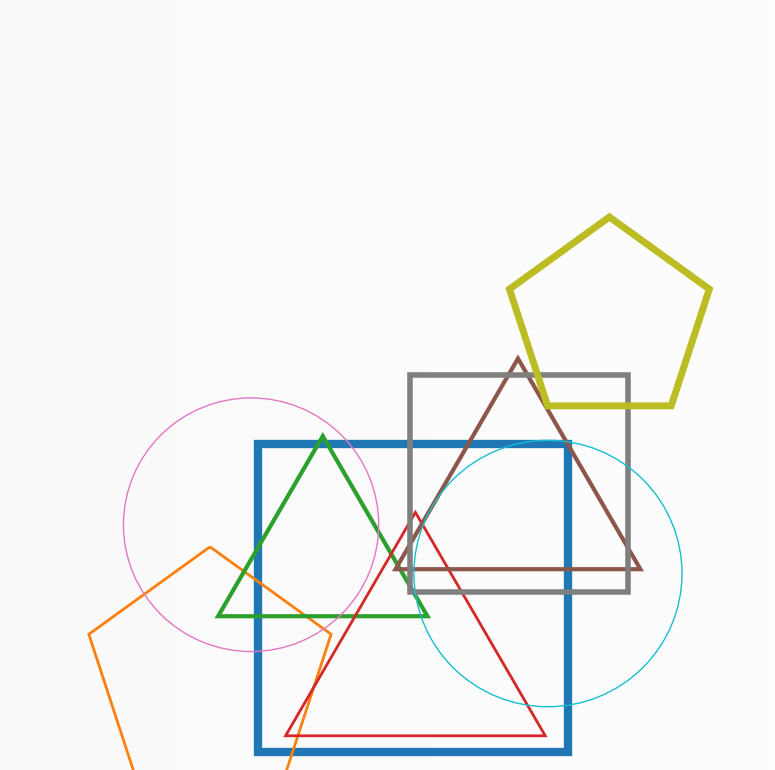[{"shape": "square", "thickness": 3, "radius": 1.0, "center": [0.533, 0.223]}, {"shape": "pentagon", "thickness": 1, "radius": 0.82, "center": [0.271, 0.126]}, {"shape": "triangle", "thickness": 1.5, "radius": 0.78, "center": [0.416, 0.278]}, {"shape": "triangle", "thickness": 1, "radius": 0.97, "center": [0.536, 0.141]}, {"shape": "triangle", "thickness": 1.5, "radius": 0.91, "center": [0.668, 0.352]}, {"shape": "circle", "thickness": 0.5, "radius": 0.82, "center": [0.324, 0.319]}, {"shape": "square", "thickness": 2, "radius": 0.7, "center": [0.67, 0.372]}, {"shape": "pentagon", "thickness": 2.5, "radius": 0.68, "center": [0.786, 0.583]}, {"shape": "circle", "thickness": 0.5, "radius": 0.86, "center": [0.707, 0.255]}]